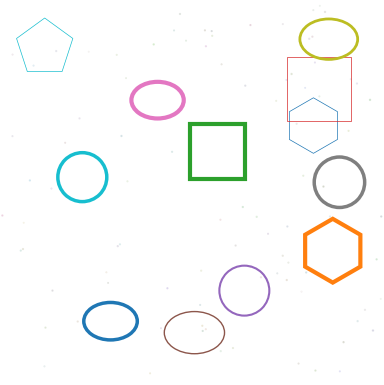[{"shape": "hexagon", "thickness": 0.5, "radius": 0.36, "center": [0.814, 0.674]}, {"shape": "oval", "thickness": 2.5, "radius": 0.35, "center": [0.287, 0.166]}, {"shape": "hexagon", "thickness": 3, "radius": 0.41, "center": [0.864, 0.349]}, {"shape": "square", "thickness": 3, "radius": 0.36, "center": [0.565, 0.606]}, {"shape": "square", "thickness": 0.5, "radius": 0.42, "center": [0.828, 0.769]}, {"shape": "circle", "thickness": 1.5, "radius": 0.32, "center": [0.635, 0.245]}, {"shape": "oval", "thickness": 1, "radius": 0.39, "center": [0.505, 0.136]}, {"shape": "oval", "thickness": 3, "radius": 0.34, "center": [0.409, 0.74]}, {"shape": "circle", "thickness": 2.5, "radius": 0.33, "center": [0.882, 0.527]}, {"shape": "oval", "thickness": 2, "radius": 0.38, "center": [0.854, 0.898]}, {"shape": "circle", "thickness": 2.5, "radius": 0.32, "center": [0.214, 0.54]}, {"shape": "pentagon", "thickness": 0.5, "radius": 0.38, "center": [0.116, 0.876]}]